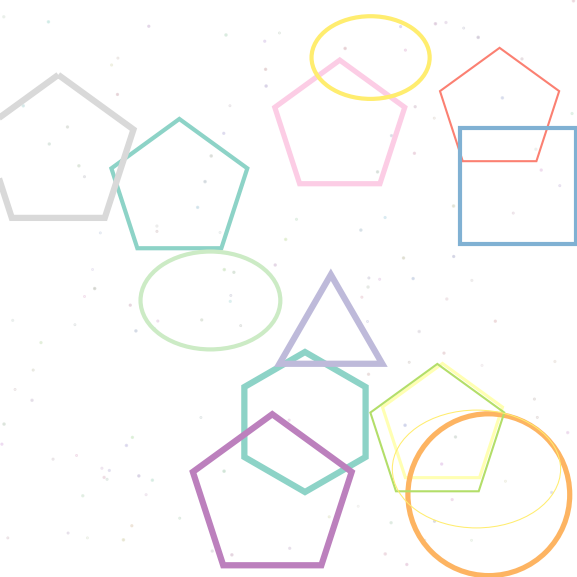[{"shape": "hexagon", "thickness": 3, "radius": 0.61, "center": [0.528, 0.268]}, {"shape": "pentagon", "thickness": 2, "radius": 0.62, "center": [0.311, 0.669]}, {"shape": "pentagon", "thickness": 1.5, "radius": 0.55, "center": [0.766, 0.26]}, {"shape": "triangle", "thickness": 3, "radius": 0.51, "center": [0.573, 0.421]}, {"shape": "pentagon", "thickness": 1, "radius": 0.54, "center": [0.865, 0.808]}, {"shape": "square", "thickness": 2, "radius": 0.5, "center": [0.897, 0.677]}, {"shape": "circle", "thickness": 2.5, "radius": 0.7, "center": [0.846, 0.142]}, {"shape": "pentagon", "thickness": 1, "radius": 0.61, "center": [0.757, 0.247]}, {"shape": "pentagon", "thickness": 2.5, "radius": 0.59, "center": [0.588, 0.777]}, {"shape": "pentagon", "thickness": 3, "radius": 0.68, "center": [0.101, 0.733]}, {"shape": "pentagon", "thickness": 3, "radius": 0.72, "center": [0.471, 0.137]}, {"shape": "oval", "thickness": 2, "radius": 0.61, "center": [0.364, 0.479]}, {"shape": "oval", "thickness": 2, "radius": 0.51, "center": [0.642, 0.899]}, {"shape": "oval", "thickness": 0.5, "radius": 0.73, "center": [0.825, 0.187]}]